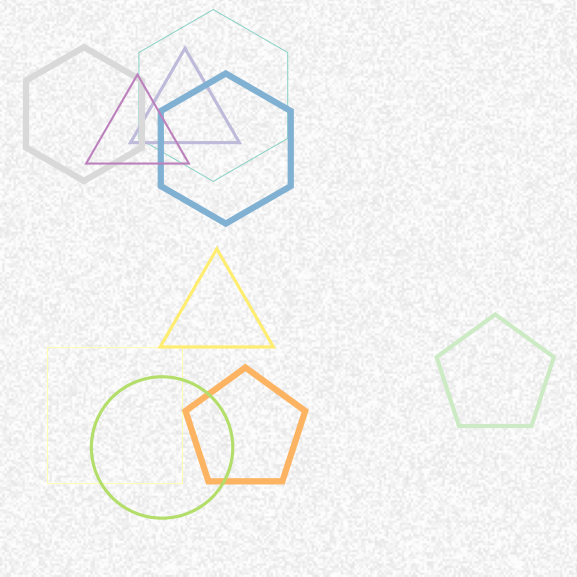[{"shape": "hexagon", "thickness": 0.5, "radius": 0.74, "center": [0.369, 0.834]}, {"shape": "square", "thickness": 0.5, "radius": 0.59, "center": [0.198, 0.281]}, {"shape": "triangle", "thickness": 1.5, "radius": 0.54, "center": [0.32, 0.807]}, {"shape": "hexagon", "thickness": 3, "radius": 0.65, "center": [0.391, 0.742]}, {"shape": "pentagon", "thickness": 3, "radius": 0.54, "center": [0.425, 0.254]}, {"shape": "circle", "thickness": 1.5, "radius": 0.61, "center": [0.281, 0.224]}, {"shape": "hexagon", "thickness": 3, "radius": 0.58, "center": [0.145, 0.802]}, {"shape": "triangle", "thickness": 1, "radius": 0.51, "center": [0.238, 0.767]}, {"shape": "pentagon", "thickness": 2, "radius": 0.53, "center": [0.858, 0.348]}, {"shape": "triangle", "thickness": 1.5, "radius": 0.57, "center": [0.375, 0.455]}]